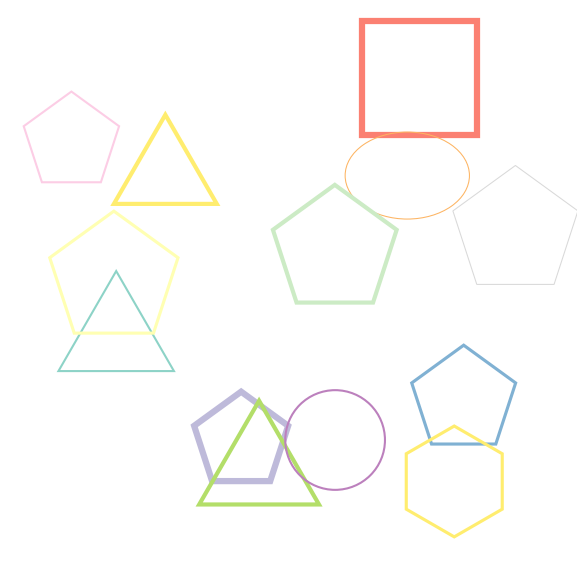[{"shape": "triangle", "thickness": 1, "radius": 0.58, "center": [0.201, 0.414]}, {"shape": "pentagon", "thickness": 1.5, "radius": 0.58, "center": [0.197, 0.517]}, {"shape": "pentagon", "thickness": 3, "radius": 0.43, "center": [0.418, 0.235]}, {"shape": "square", "thickness": 3, "radius": 0.5, "center": [0.726, 0.864]}, {"shape": "pentagon", "thickness": 1.5, "radius": 0.47, "center": [0.803, 0.307]}, {"shape": "oval", "thickness": 0.5, "radius": 0.54, "center": [0.705, 0.695]}, {"shape": "triangle", "thickness": 2, "radius": 0.6, "center": [0.449, 0.185]}, {"shape": "pentagon", "thickness": 1, "radius": 0.43, "center": [0.124, 0.754]}, {"shape": "pentagon", "thickness": 0.5, "radius": 0.57, "center": [0.892, 0.599]}, {"shape": "circle", "thickness": 1, "radius": 0.43, "center": [0.58, 0.237]}, {"shape": "pentagon", "thickness": 2, "radius": 0.56, "center": [0.58, 0.566]}, {"shape": "hexagon", "thickness": 1.5, "radius": 0.48, "center": [0.787, 0.165]}, {"shape": "triangle", "thickness": 2, "radius": 0.51, "center": [0.286, 0.698]}]